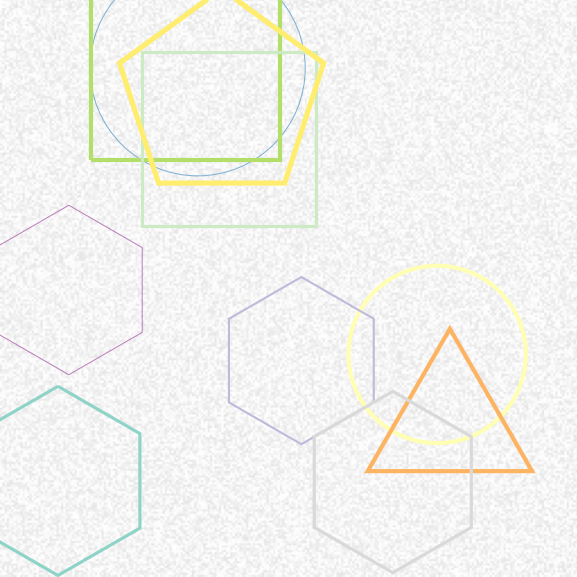[{"shape": "hexagon", "thickness": 1.5, "radius": 0.82, "center": [0.1, 0.166]}, {"shape": "circle", "thickness": 2, "radius": 0.77, "center": [0.757, 0.385]}, {"shape": "hexagon", "thickness": 1, "radius": 0.72, "center": [0.522, 0.375]}, {"shape": "circle", "thickness": 0.5, "radius": 0.93, "center": [0.342, 0.881]}, {"shape": "triangle", "thickness": 2, "radius": 0.82, "center": [0.779, 0.265]}, {"shape": "square", "thickness": 2, "radius": 0.81, "center": [0.321, 0.885]}, {"shape": "hexagon", "thickness": 1.5, "radius": 0.79, "center": [0.68, 0.164]}, {"shape": "hexagon", "thickness": 0.5, "radius": 0.73, "center": [0.119, 0.497]}, {"shape": "square", "thickness": 1.5, "radius": 0.75, "center": [0.396, 0.759]}, {"shape": "pentagon", "thickness": 2.5, "radius": 0.93, "center": [0.384, 0.832]}]